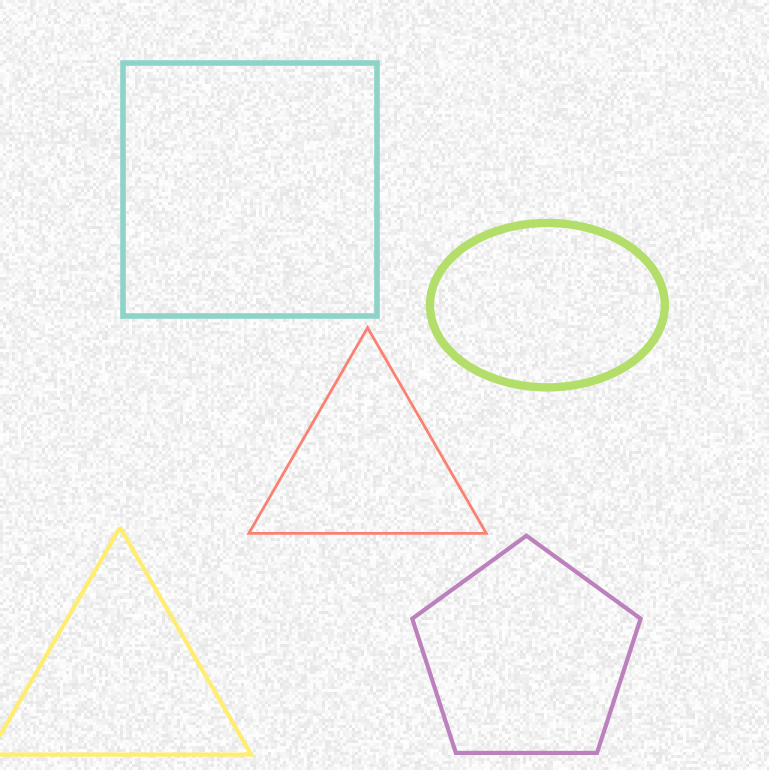[{"shape": "square", "thickness": 2, "radius": 0.82, "center": [0.325, 0.754]}, {"shape": "triangle", "thickness": 1, "radius": 0.89, "center": [0.477, 0.396]}, {"shape": "oval", "thickness": 3, "radius": 0.76, "center": [0.711, 0.604]}, {"shape": "pentagon", "thickness": 1.5, "radius": 0.78, "center": [0.684, 0.148]}, {"shape": "triangle", "thickness": 1.5, "radius": 0.98, "center": [0.156, 0.118]}]